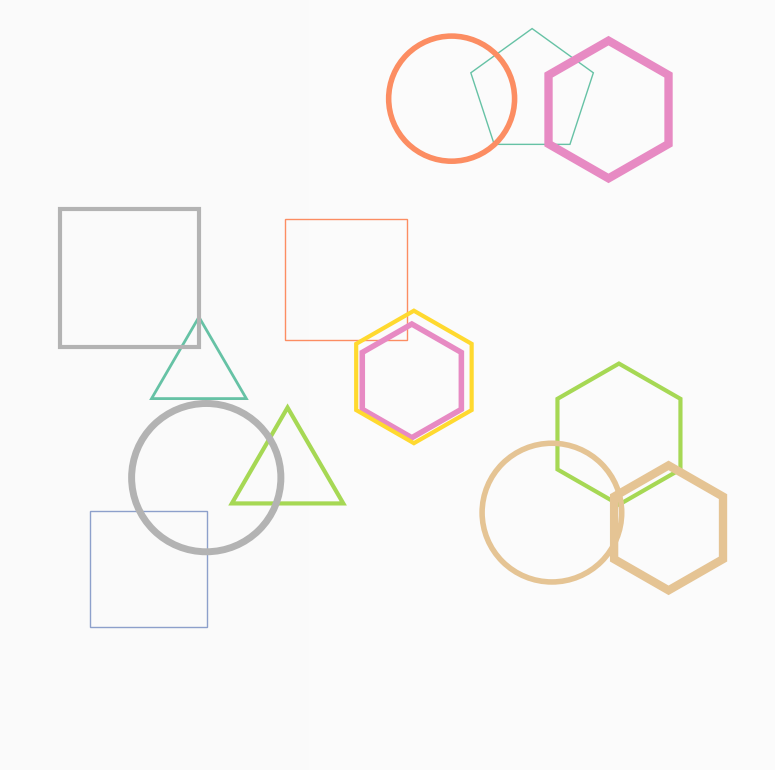[{"shape": "triangle", "thickness": 1, "radius": 0.35, "center": [0.257, 0.518]}, {"shape": "pentagon", "thickness": 0.5, "radius": 0.42, "center": [0.687, 0.88]}, {"shape": "circle", "thickness": 2, "radius": 0.41, "center": [0.583, 0.872]}, {"shape": "square", "thickness": 0.5, "radius": 0.39, "center": [0.446, 0.637]}, {"shape": "square", "thickness": 0.5, "radius": 0.38, "center": [0.191, 0.261]}, {"shape": "hexagon", "thickness": 3, "radius": 0.45, "center": [0.785, 0.858]}, {"shape": "hexagon", "thickness": 2, "radius": 0.37, "center": [0.531, 0.505]}, {"shape": "hexagon", "thickness": 1.5, "radius": 0.46, "center": [0.799, 0.436]}, {"shape": "triangle", "thickness": 1.5, "radius": 0.42, "center": [0.371, 0.388]}, {"shape": "hexagon", "thickness": 1.5, "radius": 0.43, "center": [0.534, 0.51]}, {"shape": "circle", "thickness": 2, "radius": 0.45, "center": [0.712, 0.334]}, {"shape": "hexagon", "thickness": 3, "radius": 0.41, "center": [0.863, 0.314]}, {"shape": "square", "thickness": 1.5, "radius": 0.45, "center": [0.167, 0.639]}, {"shape": "circle", "thickness": 2.5, "radius": 0.48, "center": [0.266, 0.38]}]